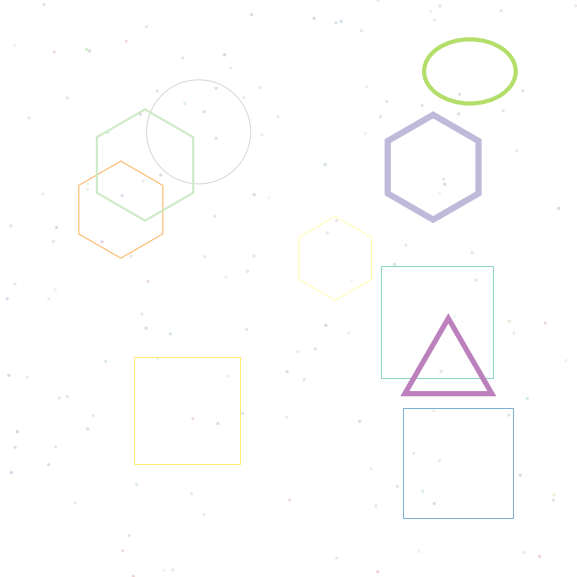[{"shape": "square", "thickness": 0.5, "radius": 0.48, "center": [0.757, 0.442]}, {"shape": "hexagon", "thickness": 0.5, "radius": 0.36, "center": [0.58, 0.552]}, {"shape": "hexagon", "thickness": 3, "radius": 0.45, "center": [0.75, 0.71]}, {"shape": "square", "thickness": 0.5, "radius": 0.48, "center": [0.794, 0.198]}, {"shape": "hexagon", "thickness": 0.5, "radius": 0.42, "center": [0.209, 0.636]}, {"shape": "oval", "thickness": 2, "radius": 0.4, "center": [0.814, 0.876]}, {"shape": "circle", "thickness": 0.5, "radius": 0.45, "center": [0.344, 0.771]}, {"shape": "triangle", "thickness": 2.5, "radius": 0.43, "center": [0.776, 0.361]}, {"shape": "hexagon", "thickness": 1, "radius": 0.48, "center": [0.251, 0.713]}, {"shape": "square", "thickness": 0.5, "radius": 0.46, "center": [0.324, 0.288]}]